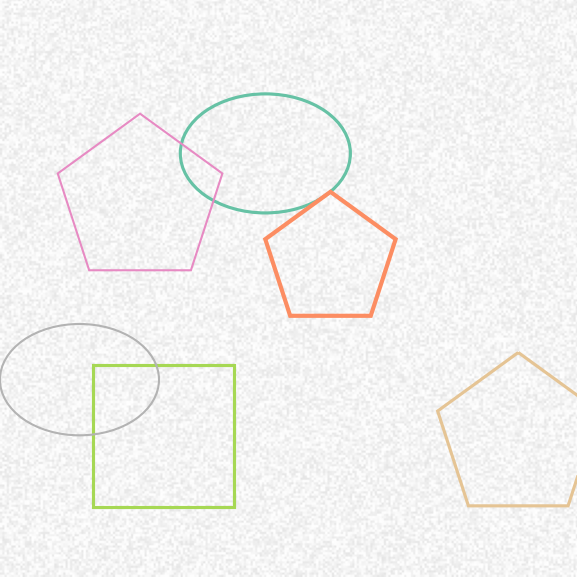[{"shape": "oval", "thickness": 1.5, "radius": 0.74, "center": [0.459, 0.733]}, {"shape": "pentagon", "thickness": 2, "radius": 0.59, "center": [0.572, 0.548]}, {"shape": "pentagon", "thickness": 1, "radius": 0.75, "center": [0.243, 0.652]}, {"shape": "square", "thickness": 1.5, "radius": 0.61, "center": [0.283, 0.244]}, {"shape": "pentagon", "thickness": 1.5, "radius": 0.73, "center": [0.897, 0.242]}, {"shape": "oval", "thickness": 1, "radius": 0.69, "center": [0.138, 0.342]}]